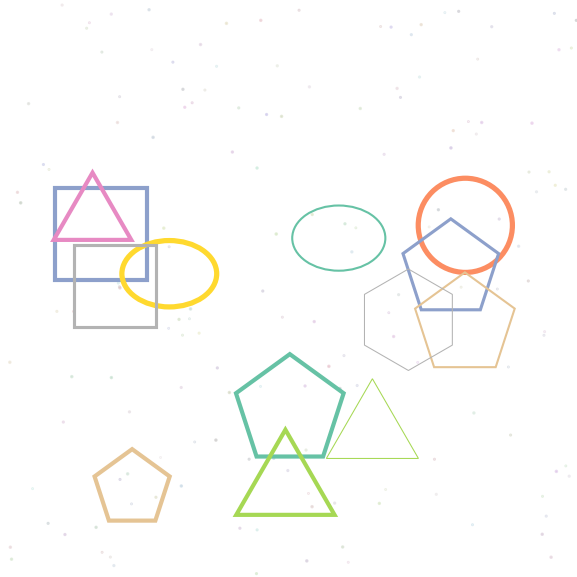[{"shape": "pentagon", "thickness": 2, "radius": 0.49, "center": [0.502, 0.288]}, {"shape": "oval", "thickness": 1, "radius": 0.4, "center": [0.587, 0.587]}, {"shape": "circle", "thickness": 2.5, "radius": 0.41, "center": [0.806, 0.609]}, {"shape": "square", "thickness": 2, "radius": 0.4, "center": [0.175, 0.593]}, {"shape": "pentagon", "thickness": 1.5, "radius": 0.44, "center": [0.781, 0.533]}, {"shape": "triangle", "thickness": 2, "radius": 0.39, "center": [0.16, 0.623]}, {"shape": "triangle", "thickness": 2, "radius": 0.49, "center": [0.494, 0.157]}, {"shape": "triangle", "thickness": 0.5, "radius": 0.46, "center": [0.645, 0.251]}, {"shape": "oval", "thickness": 2.5, "radius": 0.41, "center": [0.293, 0.525]}, {"shape": "pentagon", "thickness": 2, "radius": 0.34, "center": [0.229, 0.153]}, {"shape": "pentagon", "thickness": 1, "radius": 0.45, "center": [0.805, 0.437]}, {"shape": "square", "thickness": 1.5, "radius": 0.35, "center": [0.2, 0.504]}, {"shape": "hexagon", "thickness": 0.5, "radius": 0.44, "center": [0.707, 0.445]}]